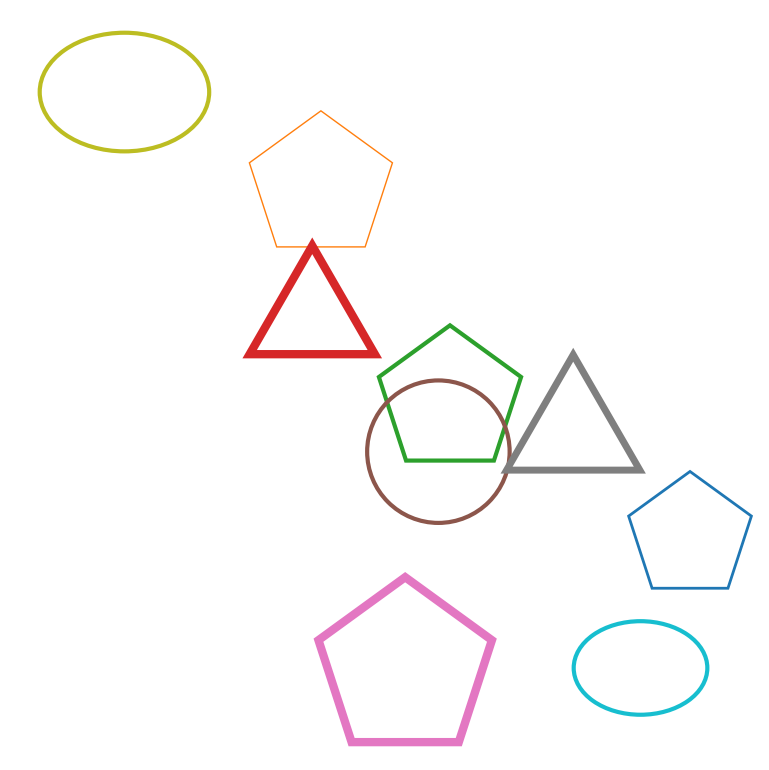[{"shape": "pentagon", "thickness": 1, "radius": 0.42, "center": [0.896, 0.304]}, {"shape": "pentagon", "thickness": 0.5, "radius": 0.49, "center": [0.417, 0.758]}, {"shape": "pentagon", "thickness": 1.5, "radius": 0.49, "center": [0.584, 0.48]}, {"shape": "triangle", "thickness": 3, "radius": 0.47, "center": [0.406, 0.587]}, {"shape": "circle", "thickness": 1.5, "radius": 0.46, "center": [0.569, 0.413]}, {"shape": "pentagon", "thickness": 3, "radius": 0.59, "center": [0.526, 0.132]}, {"shape": "triangle", "thickness": 2.5, "radius": 0.5, "center": [0.744, 0.439]}, {"shape": "oval", "thickness": 1.5, "radius": 0.55, "center": [0.162, 0.88]}, {"shape": "oval", "thickness": 1.5, "radius": 0.43, "center": [0.832, 0.133]}]